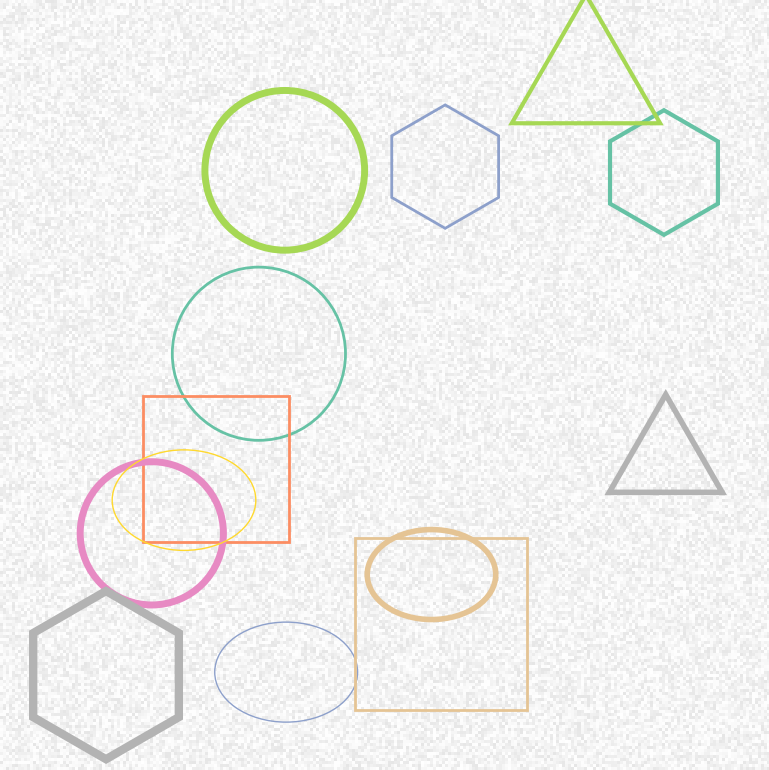[{"shape": "circle", "thickness": 1, "radius": 0.56, "center": [0.336, 0.541]}, {"shape": "hexagon", "thickness": 1.5, "radius": 0.4, "center": [0.862, 0.776]}, {"shape": "square", "thickness": 1, "radius": 0.47, "center": [0.28, 0.391]}, {"shape": "oval", "thickness": 0.5, "radius": 0.46, "center": [0.372, 0.127]}, {"shape": "hexagon", "thickness": 1, "radius": 0.4, "center": [0.578, 0.784]}, {"shape": "circle", "thickness": 2.5, "radius": 0.47, "center": [0.197, 0.307]}, {"shape": "triangle", "thickness": 1.5, "radius": 0.56, "center": [0.761, 0.896]}, {"shape": "circle", "thickness": 2.5, "radius": 0.52, "center": [0.37, 0.779]}, {"shape": "oval", "thickness": 0.5, "radius": 0.47, "center": [0.239, 0.35]}, {"shape": "square", "thickness": 1, "radius": 0.56, "center": [0.573, 0.189]}, {"shape": "oval", "thickness": 2, "radius": 0.42, "center": [0.56, 0.254]}, {"shape": "triangle", "thickness": 2, "radius": 0.42, "center": [0.865, 0.403]}, {"shape": "hexagon", "thickness": 3, "radius": 0.55, "center": [0.138, 0.123]}]